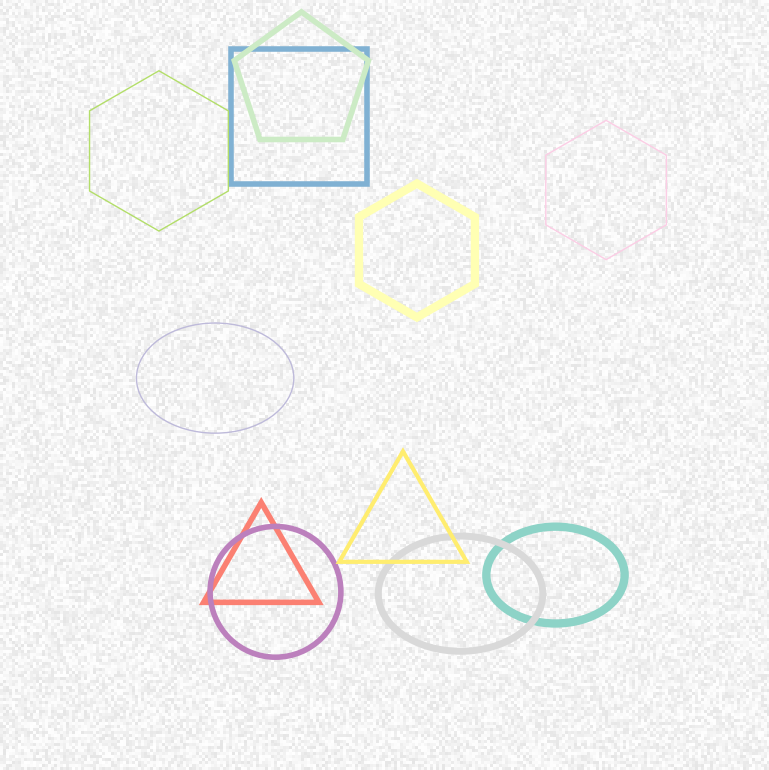[{"shape": "oval", "thickness": 3, "radius": 0.45, "center": [0.721, 0.253]}, {"shape": "hexagon", "thickness": 3, "radius": 0.43, "center": [0.541, 0.675]}, {"shape": "oval", "thickness": 0.5, "radius": 0.51, "center": [0.279, 0.509]}, {"shape": "triangle", "thickness": 2, "radius": 0.43, "center": [0.339, 0.261]}, {"shape": "square", "thickness": 2, "radius": 0.44, "center": [0.389, 0.849]}, {"shape": "hexagon", "thickness": 0.5, "radius": 0.52, "center": [0.206, 0.804]}, {"shape": "hexagon", "thickness": 0.5, "radius": 0.45, "center": [0.787, 0.753]}, {"shape": "oval", "thickness": 2.5, "radius": 0.53, "center": [0.598, 0.229]}, {"shape": "circle", "thickness": 2, "radius": 0.42, "center": [0.358, 0.231]}, {"shape": "pentagon", "thickness": 2, "radius": 0.46, "center": [0.391, 0.893]}, {"shape": "triangle", "thickness": 1.5, "radius": 0.48, "center": [0.523, 0.318]}]